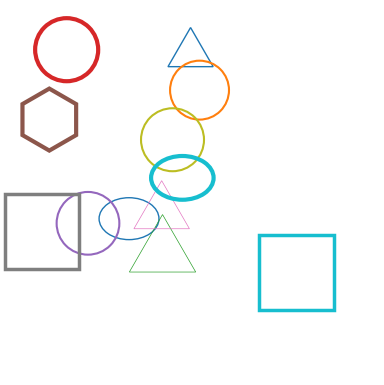[{"shape": "triangle", "thickness": 1, "radius": 0.34, "center": [0.495, 0.861]}, {"shape": "oval", "thickness": 1, "radius": 0.39, "center": [0.335, 0.432]}, {"shape": "circle", "thickness": 1.5, "radius": 0.38, "center": [0.518, 0.766]}, {"shape": "triangle", "thickness": 0.5, "radius": 0.5, "center": [0.422, 0.343]}, {"shape": "circle", "thickness": 3, "radius": 0.41, "center": [0.173, 0.871]}, {"shape": "circle", "thickness": 1.5, "radius": 0.41, "center": [0.229, 0.42]}, {"shape": "hexagon", "thickness": 3, "radius": 0.4, "center": [0.128, 0.689]}, {"shape": "triangle", "thickness": 0.5, "radius": 0.42, "center": [0.42, 0.447]}, {"shape": "square", "thickness": 2.5, "radius": 0.48, "center": [0.108, 0.399]}, {"shape": "circle", "thickness": 1.5, "radius": 0.41, "center": [0.448, 0.637]}, {"shape": "square", "thickness": 2.5, "radius": 0.49, "center": [0.77, 0.293]}, {"shape": "oval", "thickness": 3, "radius": 0.41, "center": [0.474, 0.538]}]